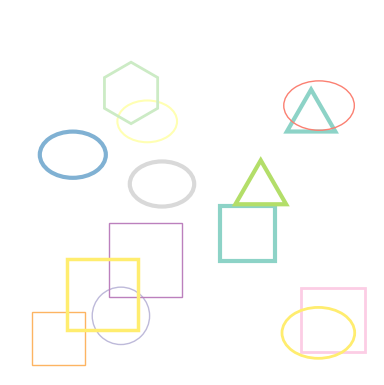[{"shape": "square", "thickness": 3, "radius": 0.36, "center": [0.643, 0.393]}, {"shape": "triangle", "thickness": 3, "radius": 0.36, "center": [0.808, 0.695]}, {"shape": "oval", "thickness": 1.5, "radius": 0.39, "center": [0.382, 0.685]}, {"shape": "circle", "thickness": 1, "radius": 0.37, "center": [0.314, 0.18]}, {"shape": "oval", "thickness": 1, "radius": 0.46, "center": [0.829, 0.726]}, {"shape": "oval", "thickness": 3, "radius": 0.43, "center": [0.189, 0.598]}, {"shape": "square", "thickness": 1, "radius": 0.34, "center": [0.153, 0.122]}, {"shape": "triangle", "thickness": 3, "radius": 0.38, "center": [0.677, 0.508]}, {"shape": "square", "thickness": 2, "radius": 0.42, "center": [0.865, 0.169]}, {"shape": "oval", "thickness": 3, "radius": 0.42, "center": [0.421, 0.522]}, {"shape": "square", "thickness": 1, "radius": 0.48, "center": [0.378, 0.325]}, {"shape": "hexagon", "thickness": 2, "radius": 0.4, "center": [0.34, 0.759]}, {"shape": "square", "thickness": 2.5, "radius": 0.46, "center": [0.267, 0.234]}, {"shape": "oval", "thickness": 2, "radius": 0.47, "center": [0.827, 0.135]}]